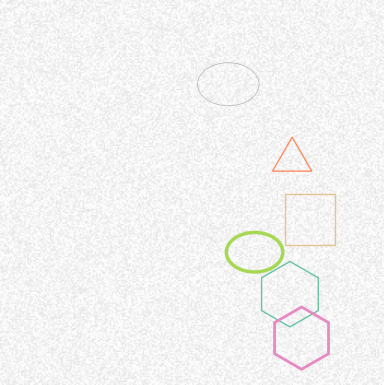[{"shape": "hexagon", "thickness": 1, "radius": 0.43, "center": [0.753, 0.236]}, {"shape": "triangle", "thickness": 1, "radius": 0.29, "center": [0.759, 0.585]}, {"shape": "hexagon", "thickness": 2, "radius": 0.4, "center": [0.783, 0.122]}, {"shape": "oval", "thickness": 2.5, "radius": 0.37, "center": [0.661, 0.345]}, {"shape": "square", "thickness": 1, "radius": 0.33, "center": [0.806, 0.431]}, {"shape": "oval", "thickness": 0.5, "radius": 0.4, "center": [0.593, 0.781]}]